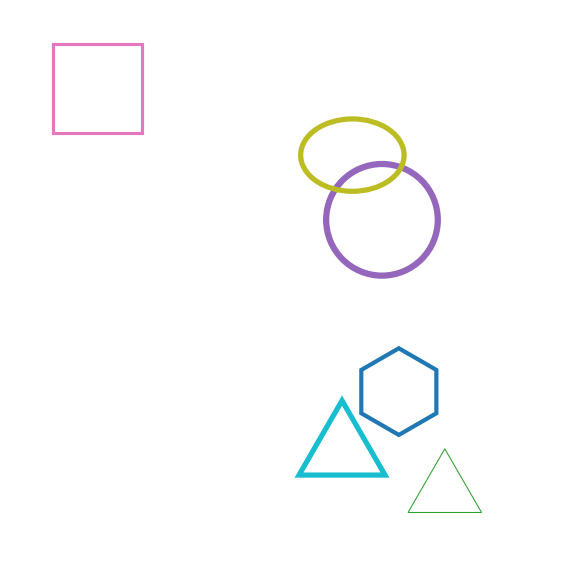[{"shape": "hexagon", "thickness": 2, "radius": 0.38, "center": [0.691, 0.321]}, {"shape": "triangle", "thickness": 0.5, "radius": 0.37, "center": [0.77, 0.148]}, {"shape": "circle", "thickness": 3, "radius": 0.48, "center": [0.661, 0.619]}, {"shape": "square", "thickness": 1.5, "radius": 0.38, "center": [0.168, 0.846]}, {"shape": "oval", "thickness": 2.5, "radius": 0.45, "center": [0.61, 0.731]}, {"shape": "triangle", "thickness": 2.5, "radius": 0.43, "center": [0.592, 0.219]}]